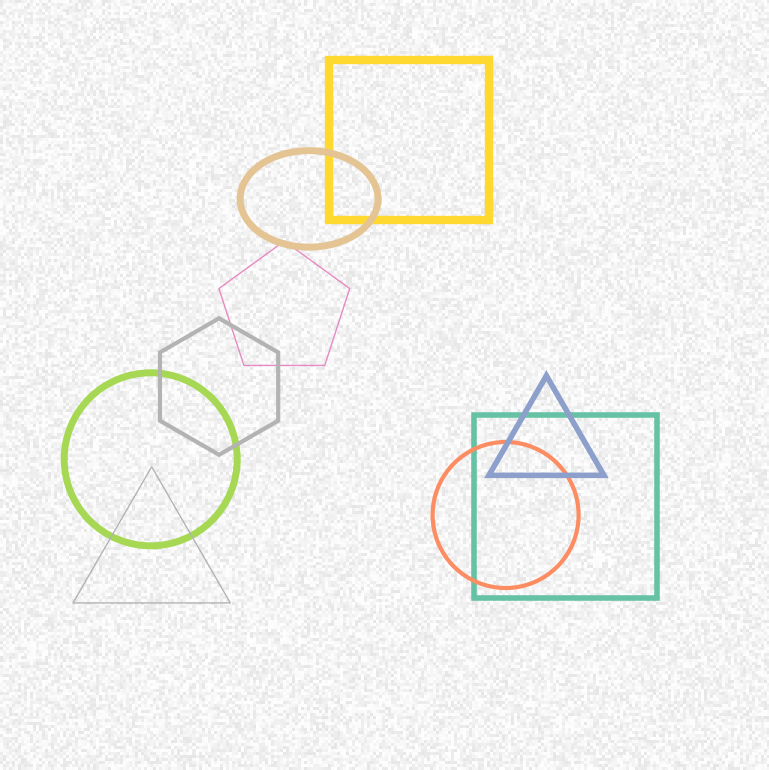[{"shape": "square", "thickness": 2, "radius": 0.6, "center": [0.734, 0.342]}, {"shape": "circle", "thickness": 1.5, "radius": 0.47, "center": [0.657, 0.331]}, {"shape": "triangle", "thickness": 2, "radius": 0.43, "center": [0.71, 0.426]}, {"shape": "pentagon", "thickness": 0.5, "radius": 0.45, "center": [0.369, 0.598]}, {"shape": "circle", "thickness": 2.5, "radius": 0.56, "center": [0.196, 0.404]}, {"shape": "square", "thickness": 3, "radius": 0.52, "center": [0.531, 0.819]}, {"shape": "oval", "thickness": 2.5, "radius": 0.45, "center": [0.401, 0.742]}, {"shape": "hexagon", "thickness": 1.5, "radius": 0.44, "center": [0.285, 0.498]}, {"shape": "triangle", "thickness": 0.5, "radius": 0.59, "center": [0.197, 0.276]}]